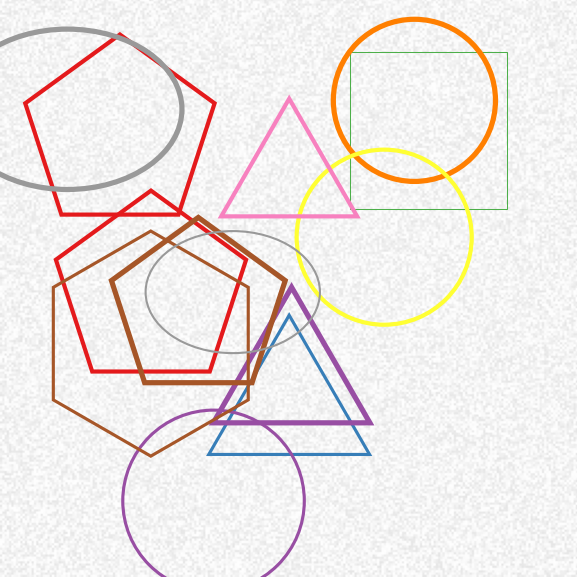[{"shape": "pentagon", "thickness": 2, "radius": 0.87, "center": [0.261, 0.496]}, {"shape": "pentagon", "thickness": 2, "radius": 0.86, "center": [0.208, 0.767]}, {"shape": "triangle", "thickness": 1.5, "radius": 0.8, "center": [0.501, 0.293]}, {"shape": "square", "thickness": 0.5, "radius": 0.68, "center": [0.742, 0.773]}, {"shape": "circle", "thickness": 1.5, "radius": 0.79, "center": [0.37, 0.132]}, {"shape": "triangle", "thickness": 2.5, "radius": 0.78, "center": [0.505, 0.345]}, {"shape": "circle", "thickness": 2.5, "radius": 0.7, "center": [0.718, 0.825]}, {"shape": "circle", "thickness": 2, "radius": 0.76, "center": [0.665, 0.588]}, {"shape": "hexagon", "thickness": 1.5, "radius": 0.97, "center": [0.261, 0.404]}, {"shape": "pentagon", "thickness": 2.5, "radius": 0.79, "center": [0.343, 0.464]}, {"shape": "triangle", "thickness": 2, "radius": 0.68, "center": [0.501, 0.692]}, {"shape": "oval", "thickness": 1, "radius": 0.75, "center": [0.403, 0.493]}, {"shape": "oval", "thickness": 2.5, "radius": 0.99, "center": [0.117, 0.81]}]